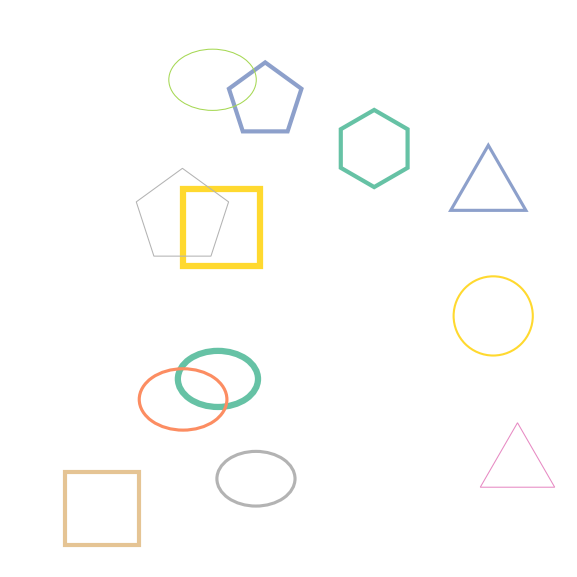[{"shape": "hexagon", "thickness": 2, "radius": 0.33, "center": [0.648, 0.742]}, {"shape": "oval", "thickness": 3, "radius": 0.35, "center": [0.377, 0.343]}, {"shape": "oval", "thickness": 1.5, "radius": 0.38, "center": [0.317, 0.307]}, {"shape": "pentagon", "thickness": 2, "radius": 0.33, "center": [0.459, 0.825]}, {"shape": "triangle", "thickness": 1.5, "radius": 0.38, "center": [0.846, 0.672]}, {"shape": "triangle", "thickness": 0.5, "radius": 0.37, "center": [0.896, 0.193]}, {"shape": "oval", "thickness": 0.5, "radius": 0.38, "center": [0.368, 0.861]}, {"shape": "circle", "thickness": 1, "radius": 0.34, "center": [0.854, 0.452]}, {"shape": "square", "thickness": 3, "radius": 0.33, "center": [0.384, 0.605]}, {"shape": "square", "thickness": 2, "radius": 0.32, "center": [0.176, 0.119]}, {"shape": "oval", "thickness": 1.5, "radius": 0.34, "center": [0.443, 0.17]}, {"shape": "pentagon", "thickness": 0.5, "radius": 0.42, "center": [0.316, 0.624]}]